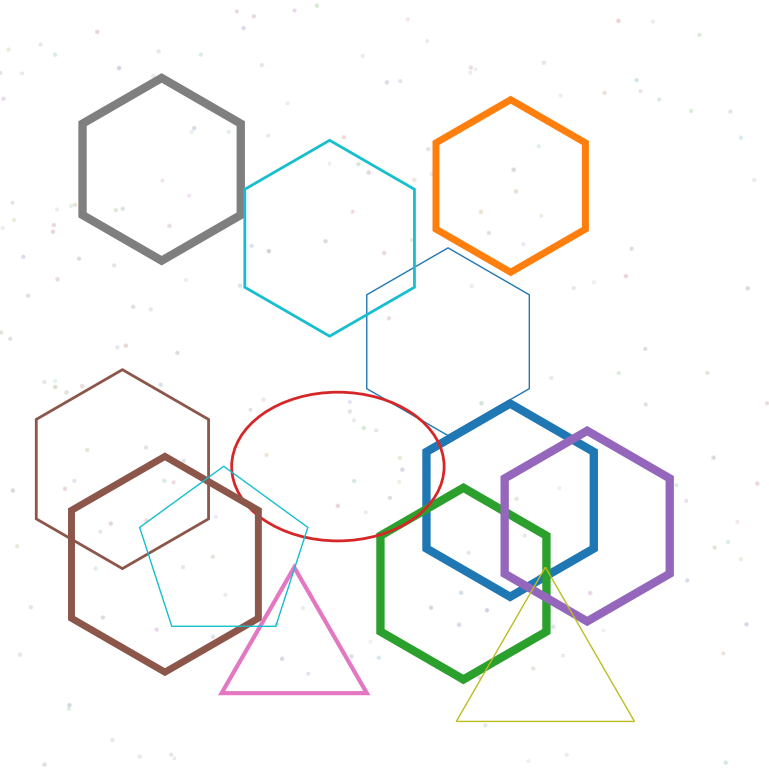[{"shape": "hexagon", "thickness": 0.5, "radius": 0.61, "center": [0.582, 0.556]}, {"shape": "hexagon", "thickness": 3, "radius": 0.63, "center": [0.662, 0.35]}, {"shape": "hexagon", "thickness": 2.5, "radius": 0.56, "center": [0.663, 0.758]}, {"shape": "hexagon", "thickness": 3, "radius": 0.62, "center": [0.602, 0.242]}, {"shape": "oval", "thickness": 1, "radius": 0.69, "center": [0.439, 0.394]}, {"shape": "hexagon", "thickness": 3, "radius": 0.62, "center": [0.763, 0.317]}, {"shape": "hexagon", "thickness": 1, "radius": 0.65, "center": [0.159, 0.391]}, {"shape": "hexagon", "thickness": 2.5, "radius": 0.7, "center": [0.214, 0.267]}, {"shape": "triangle", "thickness": 1.5, "radius": 0.54, "center": [0.382, 0.154]}, {"shape": "hexagon", "thickness": 3, "radius": 0.59, "center": [0.21, 0.78]}, {"shape": "triangle", "thickness": 0.5, "radius": 0.67, "center": [0.708, 0.13]}, {"shape": "pentagon", "thickness": 0.5, "radius": 0.57, "center": [0.291, 0.28]}, {"shape": "hexagon", "thickness": 1, "radius": 0.64, "center": [0.428, 0.691]}]